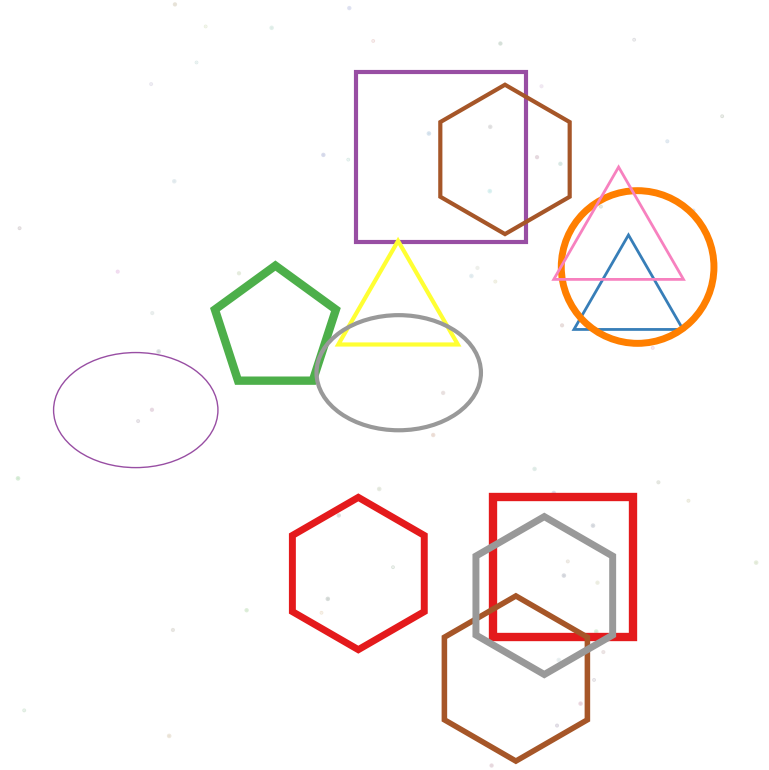[{"shape": "square", "thickness": 3, "radius": 0.45, "center": [0.731, 0.264]}, {"shape": "hexagon", "thickness": 2.5, "radius": 0.49, "center": [0.465, 0.255]}, {"shape": "triangle", "thickness": 1, "radius": 0.41, "center": [0.816, 0.613]}, {"shape": "pentagon", "thickness": 3, "radius": 0.41, "center": [0.358, 0.572]}, {"shape": "square", "thickness": 1.5, "radius": 0.55, "center": [0.573, 0.796]}, {"shape": "oval", "thickness": 0.5, "radius": 0.53, "center": [0.176, 0.467]}, {"shape": "circle", "thickness": 2.5, "radius": 0.5, "center": [0.828, 0.653]}, {"shape": "triangle", "thickness": 1.5, "radius": 0.45, "center": [0.517, 0.597]}, {"shape": "hexagon", "thickness": 2, "radius": 0.54, "center": [0.67, 0.119]}, {"shape": "hexagon", "thickness": 1.5, "radius": 0.48, "center": [0.656, 0.793]}, {"shape": "triangle", "thickness": 1, "radius": 0.49, "center": [0.803, 0.686]}, {"shape": "oval", "thickness": 1.5, "radius": 0.53, "center": [0.518, 0.516]}, {"shape": "hexagon", "thickness": 2.5, "radius": 0.51, "center": [0.707, 0.227]}]